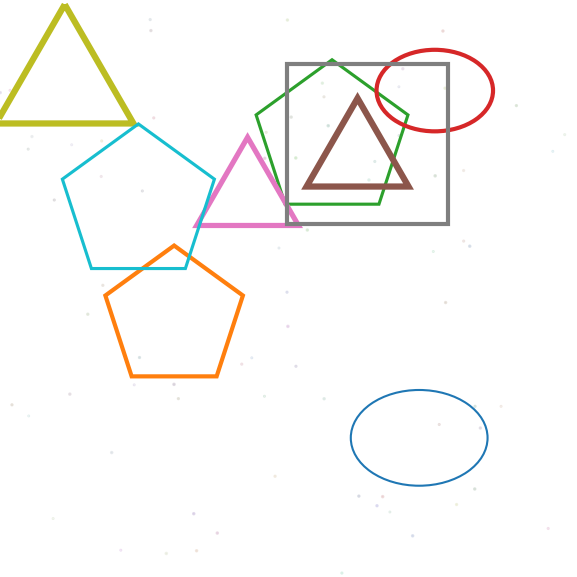[{"shape": "oval", "thickness": 1, "radius": 0.59, "center": [0.726, 0.241]}, {"shape": "pentagon", "thickness": 2, "radius": 0.63, "center": [0.302, 0.449]}, {"shape": "pentagon", "thickness": 1.5, "radius": 0.69, "center": [0.575, 0.757]}, {"shape": "oval", "thickness": 2, "radius": 0.5, "center": [0.753, 0.842]}, {"shape": "triangle", "thickness": 3, "radius": 0.51, "center": [0.619, 0.727]}, {"shape": "triangle", "thickness": 2.5, "radius": 0.51, "center": [0.429, 0.66]}, {"shape": "square", "thickness": 2, "radius": 0.7, "center": [0.636, 0.75]}, {"shape": "triangle", "thickness": 3, "radius": 0.69, "center": [0.112, 0.854]}, {"shape": "pentagon", "thickness": 1.5, "radius": 0.69, "center": [0.24, 0.646]}]